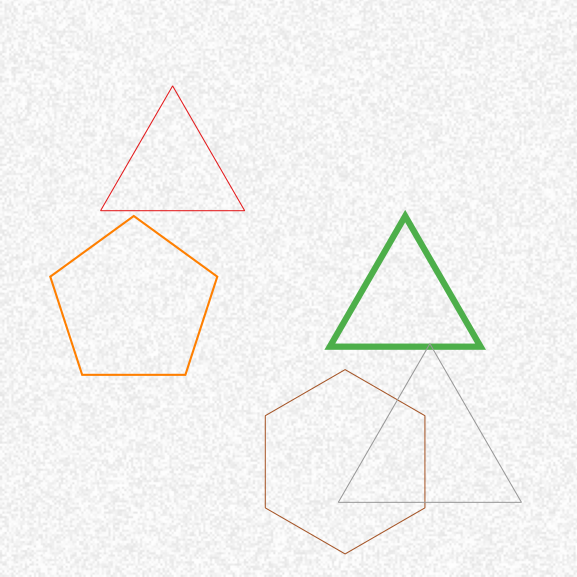[{"shape": "triangle", "thickness": 0.5, "radius": 0.72, "center": [0.299, 0.706]}, {"shape": "triangle", "thickness": 3, "radius": 0.75, "center": [0.702, 0.474]}, {"shape": "pentagon", "thickness": 1, "radius": 0.76, "center": [0.232, 0.473]}, {"shape": "hexagon", "thickness": 0.5, "radius": 0.8, "center": [0.598, 0.2]}, {"shape": "triangle", "thickness": 0.5, "radius": 0.92, "center": [0.744, 0.221]}]